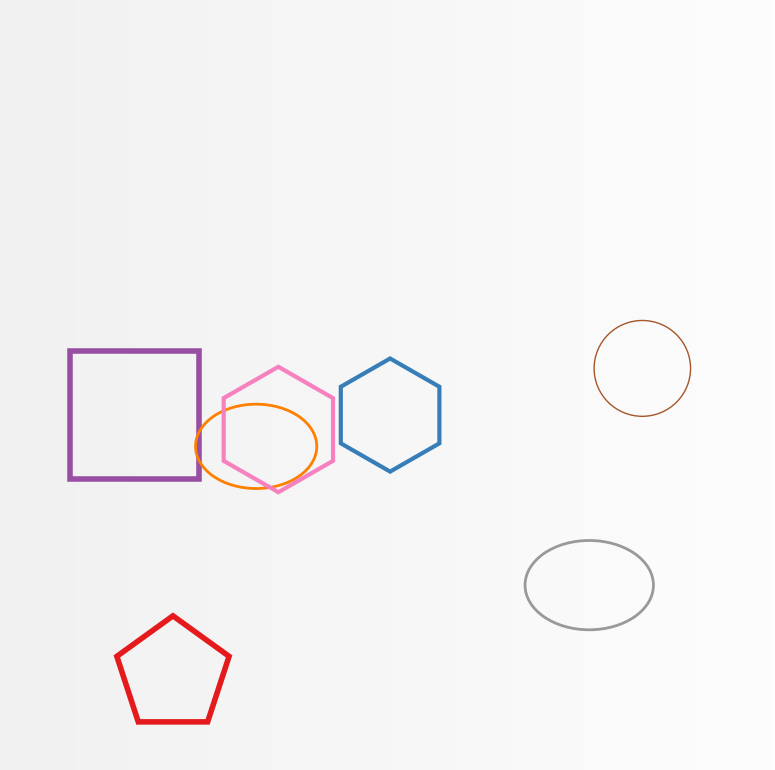[{"shape": "pentagon", "thickness": 2, "radius": 0.38, "center": [0.223, 0.124]}, {"shape": "hexagon", "thickness": 1.5, "radius": 0.37, "center": [0.503, 0.461]}, {"shape": "square", "thickness": 2, "radius": 0.41, "center": [0.173, 0.461]}, {"shape": "oval", "thickness": 1, "radius": 0.39, "center": [0.331, 0.42]}, {"shape": "circle", "thickness": 0.5, "radius": 0.31, "center": [0.829, 0.522]}, {"shape": "hexagon", "thickness": 1.5, "radius": 0.41, "center": [0.359, 0.442]}, {"shape": "oval", "thickness": 1, "radius": 0.41, "center": [0.76, 0.24]}]